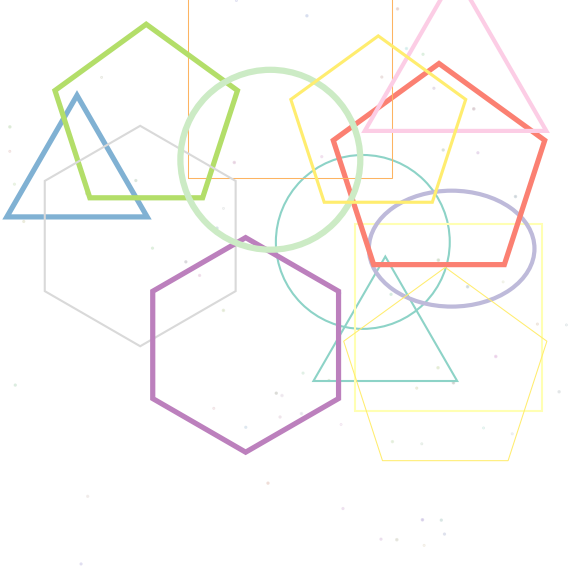[{"shape": "circle", "thickness": 1, "radius": 0.75, "center": [0.628, 0.58]}, {"shape": "triangle", "thickness": 1, "radius": 0.72, "center": [0.667, 0.411]}, {"shape": "square", "thickness": 1, "radius": 0.81, "center": [0.776, 0.449]}, {"shape": "oval", "thickness": 2, "radius": 0.72, "center": [0.782, 0.569]}, {"shape": "pentagon", "thickness": 2.5, "radius": 0.96, "center": [0.76, 0.697]}, {"shape": "triangle", "thickness": 2.5, "radius": 0.7, "center": [0.133, 0.694]}, {"shape": "square", "thickness": 0.5, "radius": 0.88, "center": [0.502, 0.867]}, {"shape": "pentagon", "thickness": 2.5, "radius": 0.83, "center": [0.253, 0.791]}, {"shape": "triangle", "thickness": 2, "radius": 0.91, "center": [0.789, 0.863]}, {"shape": "hexagon", "thickness": 1, "radius": 0.95, "center": [0.243, 0.59]}, {"shape": "hexagon", "thickness": 2.5, "radius": 0.93, "center": [0.425, 0.402]}, {"shape": "circle", "thickness": 3, "radius": 0.78, "center": [0.468, 0.723]}, {"shape": "pentagon", "thickness": 0.5, "radius": 0.92, "center": [0.771, 0.351]}, {"shape": "pentagon", "thickness": 1.5, "radius": 0.8, "center": [0.655, 0.778]}]